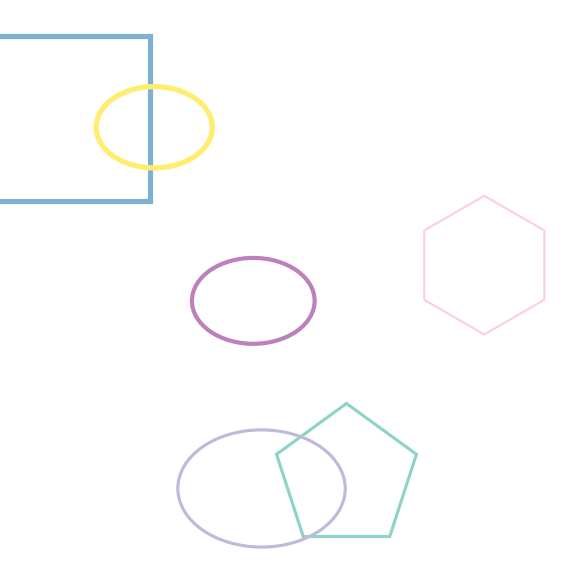[{"shape": "pentagon", "thickness": 1.5, "radius": 0.64, "center": [0.6, 0.173]}, {"shape": "oval", "thickness": 1.5, "radius": 0.72, "center": [0.453, 0.153]}, {"shape": "square", "thickness": 2.5, "radius": 0.71, "center": [0.117, 0.794]}, {"shape": "hexagon", "thickness": 1, "radius": 0.6, "center": [0.839, 0.54]}, {"shape": "oval", "thickness": 2, "radius": 0.53, "center": [0.439, 0.478]}, {"shape": "oval", "thickness": 2.5, "radius": 0.5, "center": [0.267, 0.779]}]